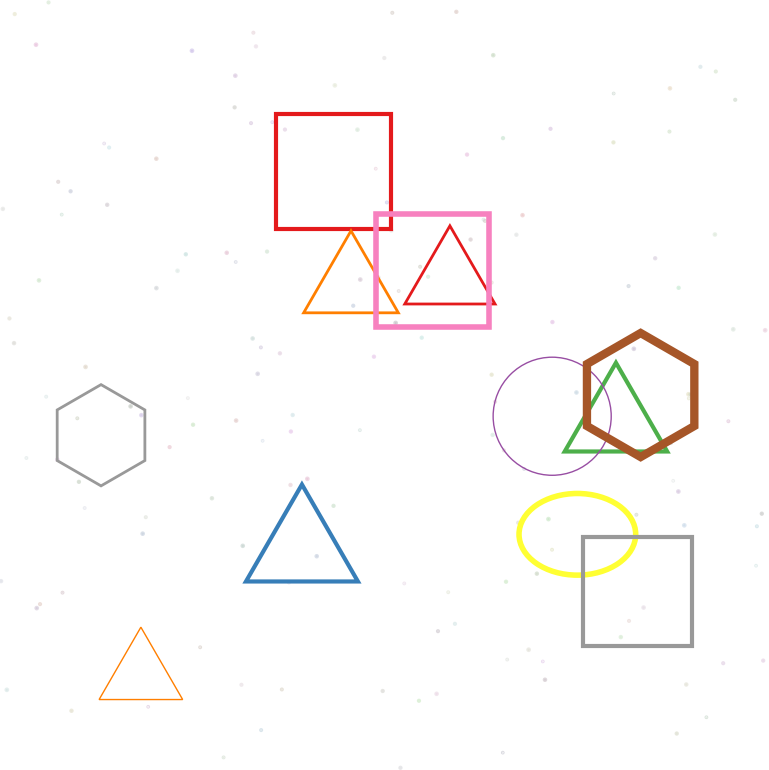[{"shape": "square", "thickness": 1.5, "radius": 0.37, "center": [0.433, 0.777]}, {"shape": "triangle", "thickness": 1, "radius": 0.34, "center": [0.584, 0.639]}, {"shape": "triangle", "thickness": 1.5, "radius": 0.42, "center": [0.392, 0.287]}, {"shape": "triangle", "thickness": 1.5, "radius": 0.38, "center": [0.8, 0.452]}, {"shape": "circle", "thickness": 0.5, "radius": 0.38, "center": [0.717, 0.459]}, {"shape": "triangle", "thickness": 1, "radius": 0.35, "center": [0.456, 0.629]}, {"shape": "triangle", "thickness": 0.5, "radius": 0.31, "center": [0.183, 0.123]}, {"shape": "oval", "thickness": 2, "radius": 0.38, "center": [0.75, 0.306]}, {"shape": "hexagon", "thickness": 3, "radius": 0.4, "center": [0.832, 0.487]}, {"shape": "square", "thickness": 2, "radius": 0.37, "center": [0.562, 0.649]}, {"shape": "hexagon", "thickness": 1, "radius": 0.33, "center": [0.131, 0.435]}, {"shape": "square", "thickness": 1.5, "radius": 0.36, "center": [0.828, 0.232]}]